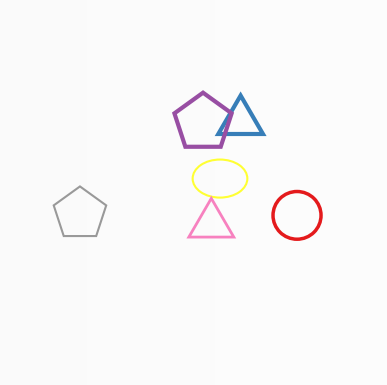[{"shape": "circle", "thickness": 2.5, "radius": 0.31, "center": [0.767, 0.441]}, {"shape": "triangle", "thickness": 3, "radius": 0.33, "center": [0.621, 0.685]}, {"shape": "pentagon", "thickness": 3, "radius": 0.39, "center": [0.524, 0.682]}, {"shape": "oval", "thickness": 1.5, "radius": 0.35, "center": [0.568, 0.536]}, {"shape": "triangle", "thickness": 2, "radius": 0.33, "center": [0.545, 0.418]}, {"shape": "pentagon", "thickness": 1.5, "radius": 0.36, "center": [0.206, 0.445]}]